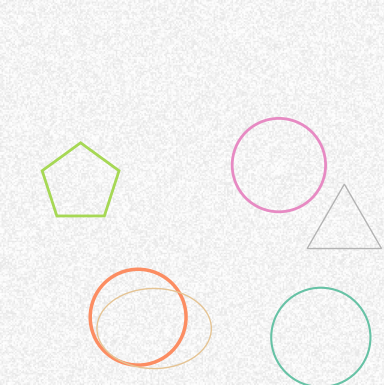[{"shape": "circle", "thickness": 1.5, "radius": 0.64, "center": [0.833, 0.124]}, {"shape": "circle", "thickness": 2.5, "radius": 0.62, "center": [0.359, 0.176]}, {"shape": "circle", "thickness": 2, "radius": 0.61, "center": [0.724, 0.571]}, {"shape": "pentagon", "thickness": 2, "radius": 0.53, "center": [0.209, 0.524]}, {"shape": "oval", "thickness": 1, "radius": 0.74, "center": [0.4, 0.147]}, {"shape": "triangle", "thickness": 1, "radius": 0.56, "center": [0.894, 0.41]}]